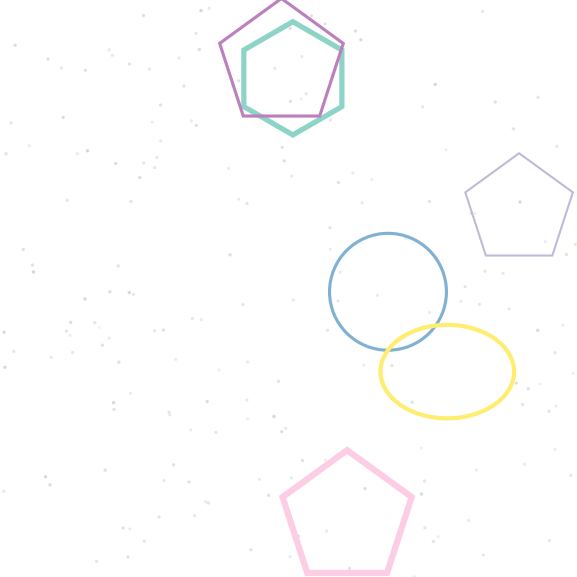[{"shape": "hexagon", "thickness": 2.5, "radius": 0.49, "center": [0.507, 0.864]}, {"shape": "pentagon", "thickness": 1, "radius": 0.49, "center": [0.899, 0.636]}, {"shape": "circle", "thickness": 1.5, "radius": 0.51, "center": [0.672, 0.494]}, {"shape": "pentagon", "thickness": 3, "radius": 0.59, "center": [0.601, 0.102]}, {"shape": "pentagon", "thickness": 1.5, "radius": 0.56, "center": [0.487, 0.889]}, {"shape": "oval", "thickness": 2, "radius": 0.58, "center": [0.774, 0.356]}]